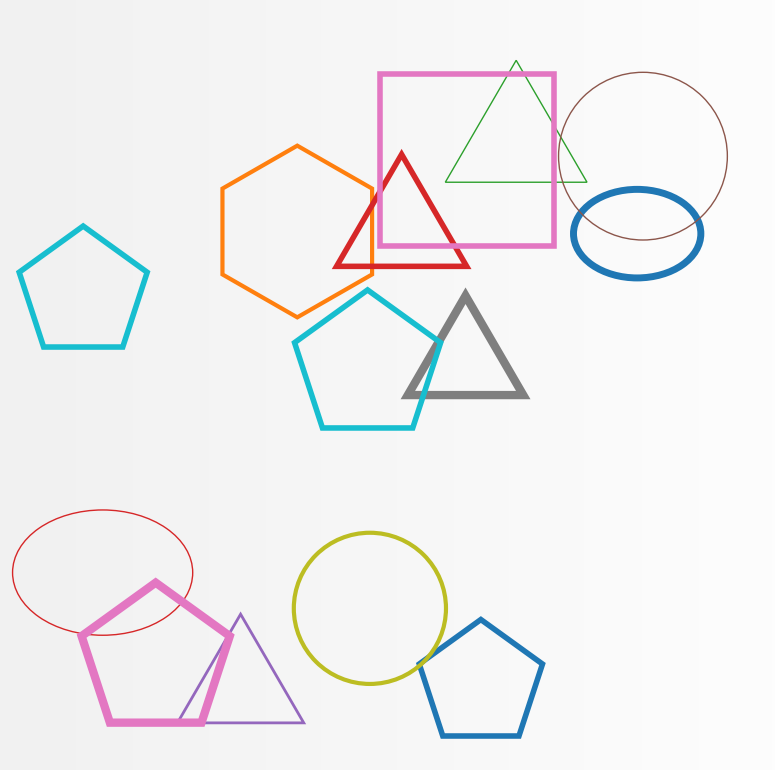[{"shape": "pentagon", "thickness": 2, "radius": 0.42, "center": [0.62, 0.112]}, {"shape": "oval", "thickness": 2.5, "radius": 0.41, "center": [0.822, 0.697]}, {"shape": "hexagon", "thickness": 1.5, "radius": 0.56, "center": [0.384, 0.699]}, {"shape": "triangle", "thickness": 0.5, "radius": 0.53, "center": [0.666, 0.816]}, {"shape": "oval", "thickness": 0.5, "radius": 0.58, "center": [0.132, 0.256]}, {"shape": "triangle", "thickness": 2, "radius": 0.48, "center": [0.518, 0.703]}, {"shape": "triangle", "thickness": 1, "radius": 0.47, "center": [0.31, 0.108]}, {"shape": "circle", "thickness": 0.5, "radius": 0.54, "center": [0.83, 0.797]}, {"shape": "pentagon", "thickness": 3, "radius": 0.5, "center": [0.201, 0.143]}, {"shape": "square", "thickness": 2, "radius": 0.56, "center": [0.603, 0.792]}, {"shape": "triangle", "thickness": 3, "radius": 0.43, "center": [0.601, 0.53]}, {"shape": "circle", "thickness": 1.5, "radius": 0.49, "center": [0.477, 0.21]}, {"shape": "pentagon", "thickness": 2, "radius": 0.43, "center": [0.107, 0.62]}, {"shape": "pentagon", "thickness": 2, "radius": 0.5, "center": [0.474, 0.524]}]